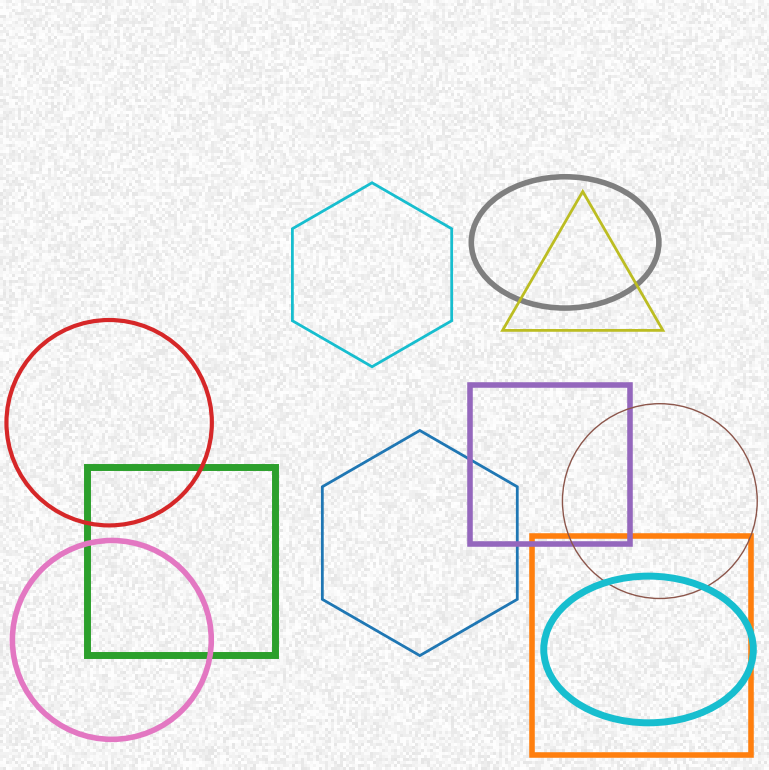[{"shape": "hexagon", "thickness": 1, "radius": 0.73, "center": [0.545, 0.295]}, {"shape": "square", "thickness": 2, "radius": 0.71, "center": [0.833, 0.162]}, {"shape": "square", "thickness": 2.5, "radius": 0.61, "center": [0.236, 0.271]}, {"shape": "circle", "thickness": 1.5, "radius": 0.67, "center": [0.142, 0.451]}, {"shape": "square", "thickness": 2, "radius": 0.52, "center": [0.714, 0.397]}, {"shape": "circle", "thickness": 0.5, "radius": 0.63, "center": [0.857, 0.349]}, {"shape": "circle", "thickness": 2, "radius": 0.65, "center": [0.145, 0.169]}, {"shape": "oval", "thickness": 2, "radius": 0.61, "center": [0.734, 0.685]}, {"shape": "triangle", "thickness": 1, "radius": 0.6, "center": [0.757, 0.631]}, {"shape": "oval", "thickness": 2.5, "radius": 0.68, "center": [0.842, 0.157]}, {"shape": "hexagon", "thickness": 1, "radius": 0.6, "center": [0.483, 0.643]}]